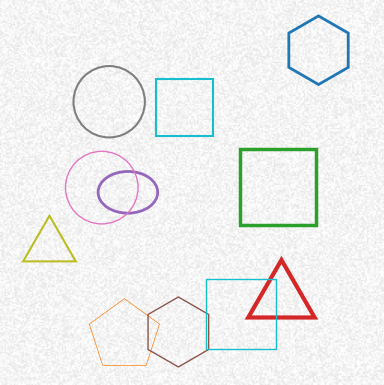[{"shape": "hexagon", "thickness": 2, "radius": 0.45, "center": [0.827, 0.87]}, {"shape": "pentagon", "thickness": 0.5, "radius": 0.48, "center": [0.323, 0.128]}, {"shape": "square", "thickness": 2.5, "radius": 0.49, "center": [0.722, 0.515]}, {"shape": "triangle", "thickness": 3, "radius": 0.5, "center": [0.731, 0.225]}, {"shape": "oval", "thickness": 2, "radius": 0.39, "center": [0.332, 0.5]}, {"shape": "hexagon", "thickness": 1, "radius": 0.45, "center": [0.463, 0.138]}, {"shape": "circle", "thickness": 1, "radius": 0.47, "center": [0.264, 0.513]}, {"shape": "circle", "thickness": 1.5, "radius": 0.46, "center": [0.284, 0.736]}, {"shape": "triangle", "thickness": 1.5, "radius": 0.4, "center": [0.128, 0.361]}, {"shape": "square", "thickness": 1, "radius": 0.45, "center": [0.626, 0.184]}, {"shape": "square", "thickness": 1.5, "radius": 0.37, "center": [0.479, 0.72]}]